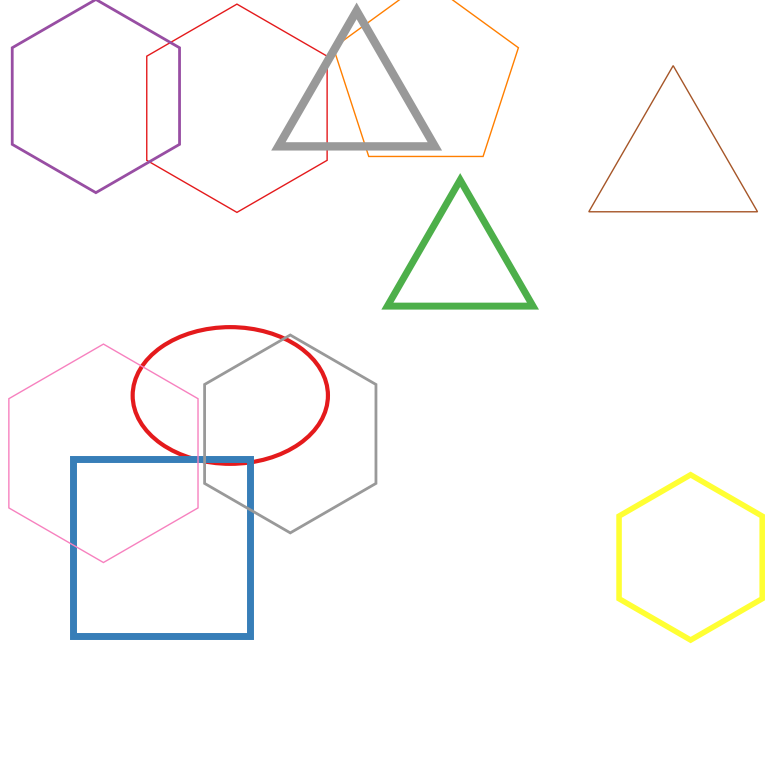[{"shape": "hexagon", "thickness": 0.5, "radius": 0.68, "center": [0.308, 0.859]}, {"shape": "oval", "thickness": 1.5, "radius": 0.63, "center": [0.299, 0.486]}, {"shape": "square", "thickness": 2.5, "radius": 0.57, "center": [0.21, 0.289]}, {"shape": "triangle", "thickness": 2.5, "radius": 0.55, "center": [0.598, 0.657]}, {"shape": "hexagon", "thickness": 1, "radius": 0.63, "center": [0.125, 0.875]}, {"shape": "pentagon", "thickness": 0.5, "radius": 0.63, "center": [0.553, 0.899]}, {"shape": "hexagon", "thickness": 2, "radius": 0.54, "center": [0.897, 0.276]}, {"shape": "triangle", "thickness": 0.5, "radius": 0.63, "center": [0.874, 0.788]}, {"shape": "hexagon", "thickness": 0.5, "radius": 0.71, "center": [0.134, 0.411]}, {"shape": "hexagon", "thickness": 1, "radius": 0.64, "center": [0.377, 0.436]}, {"shape": "triangle", "thickness": 3, "radius": 0.59, "center": [0.463, 0.869]}]